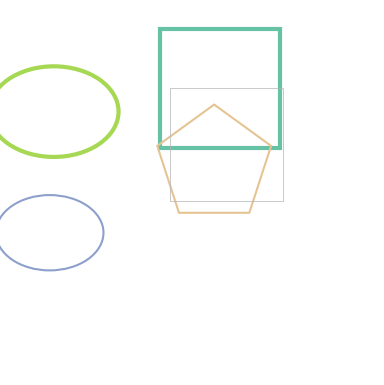[{"shape": "square", "thickness": 3, "radius": 0.78, "center": [0.572, 0.77]}, {"shape": "oval", "thickness": 1.5, "radius": 0.7, "center": [0.129, 0.395]}, {"shape": "oval", "thickness": 3, "radius": 0.84, "center": [0.14, 0.71]}, {"shape": "pentagon", "thickness": 1.5, "radius": 0.78, "center": [0.556, 0.573]}, {"shape": "square", "thickness": 0.5, "radius": 0.73, "center": [0.589, 0.625]}]